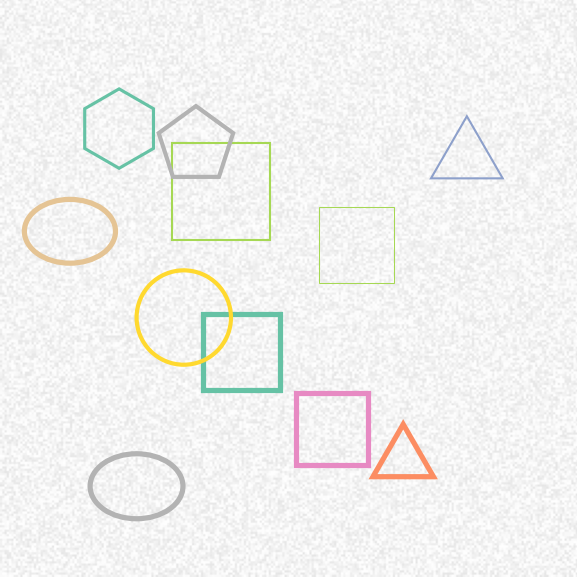[{"shape": "square", "thickness": 2.5, "radius": 0.33, "center": [0.418, 0.39]}, {"shape": "hexagon", "thickness": 1.5, "radius": 0.34, "center": [0.206, 0.776]}, {"shape": "triangle", "thickness": 2.5, "radius": 0.3, "center": [0.698, 0.204]}, {"shape": "triangle", "thickness": 1, "radius": 0.36, "center": [0.808, 0.726]}, {"shape": "square", "thickness": 2.5, "radius": 0.31, "center": [0.575, 0.257]}, {"shape": "square", "thickness": 1, "radius": 0.42, "center": [0.383, 0.667]}, {"shape": "square", "thickness": 0.5, "radius": 0.33, "center": [0.618, 0.575]}, {"shape": "circle", "thickness": 2, "radius": 0.41, "center": [0.318, 0.449]}, {"shape": "oval", "thickness": 2.5, "radius": 0.39, "center": [0.121, 0.599]}, {"shape": "oval", "thickness": 2.5, "radius": 0.4, "center": [0.236, 0.157]}, {"shape": "pentagon", "thickness": 2, "radius": 0.34, "center": [0.339, 0.748]}]